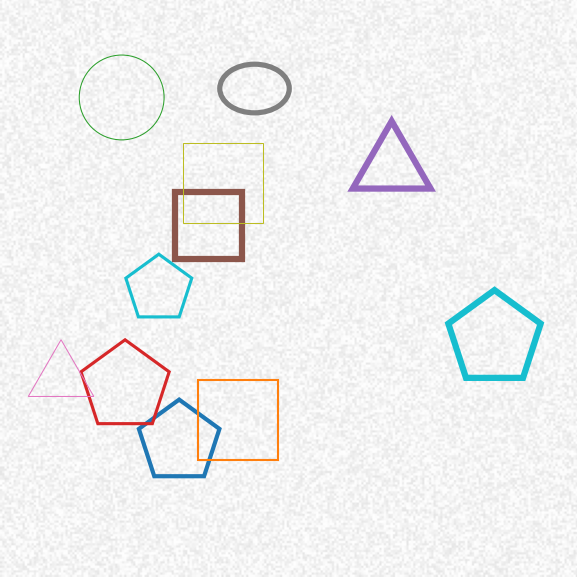[{"shape": "pentagon", "thickness": 2, "radius": 0.37, "center": [0.31, 0.234]}, {"shape": "square", "thickness": 1, "radius": 0.35, "center": [0.412, 0.271]}, {"shape": "circle", "thickness": 0.5, "radius": 0.37, "center": [0.211, 0.83]}, {"shape": "pentagon", "thickness": 1.5, "radius": 0.4, "center": [0.217, 0.33]}, {"shape": "triangle", "thickness": 3, "radius": 0.39, "center": [0.678, 0.711]}, {"shape": "square", "thickness": 3, "radius": 0.29, "center": [0.362, 0.609]}, {"shape": "triangle", "thickness": 0.5, "radius": 0.33, "center": [0.106, 0.345]}, {"shape": "oval", "thickness": 2.5, "radius": 0.3, "center": [0.441, 0.846]}, {"shape": "square", "thickness": 0.5, "radius": 0.35, "center": [0.386, 0.681]}, {"shape": "pentagon", "thickness": 3, "radius": 0.42, "center": [0.856, 0.413]}, {"shape": "pentagon", "thickness": 1.5, "radius": 0.3, "center": [0.275, 0.499]}]